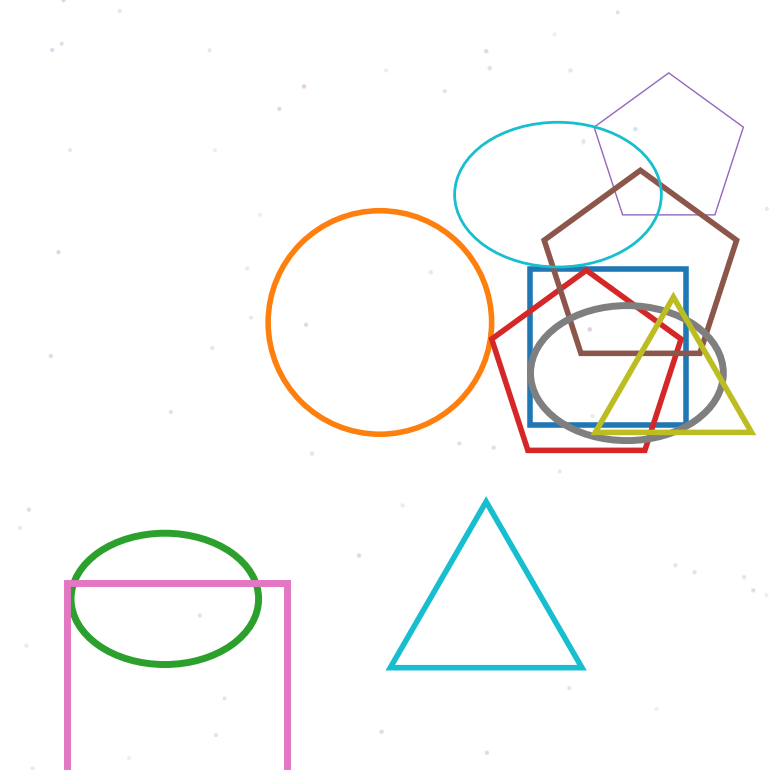[{"shape": "square", "thickness": 2, "radius": 0.51, "center": [0.789, 0.549]}, {"shape": "circle", "thickness": 2, "radius": 0.73, "center": [0.493, 0.581]}, {"shape": "oval", "thickness": 2.5, "radius": 0.61, "center": [0.214, 0.222]}, {"shape": "pentagon", "thickness": 2, "radius": 0.65, "center": [0.762, 0.52]}, {"shape": "pentagon", "thickness": 0.5, "radius": 0.51, "center": [0.869, 0.803]}, {"shape": "pentagon", "thickness": 2, "radius": 0.66, "center": [0.832, 0.647]}, {"shape": "square", "thickness": 2.5, "radius": 0.71, "center": [0.229, 0.1]}, {"shape": "oval", "thickness": 2.5, "radius": 0.63, "center": [0.814, 0.515]}, {"shape": "triangle", "thickness": 2, "radius": 0.59, "center": [0.875, 0.497]}, {"shape": "triangle", "thickness": 2, "radius": 0.72, "center": [0.631, 0.205]}, {"shape": "oval", "thickness": 1, "radius": 0.67, "center": [0.725, 0.747]}]